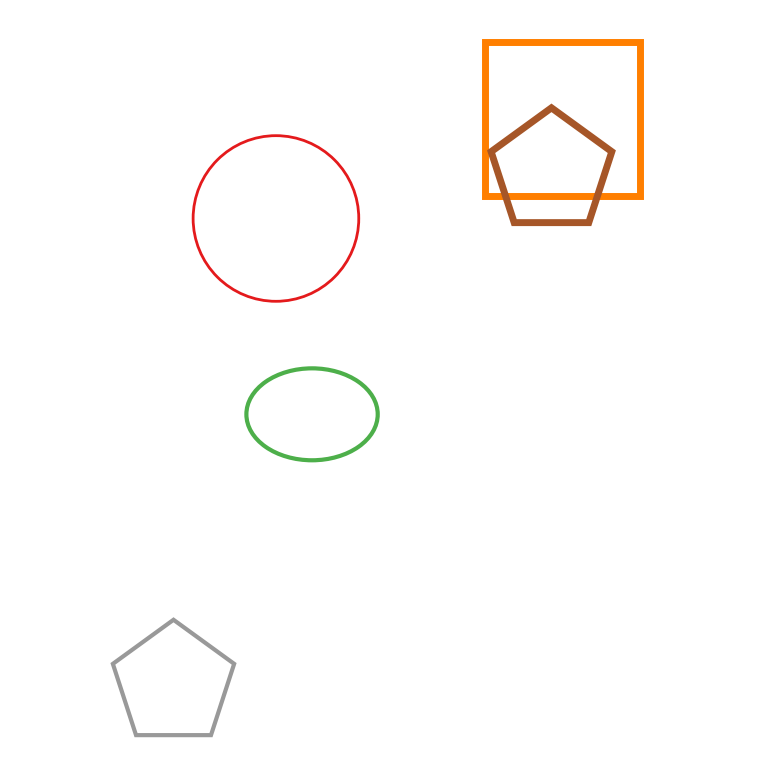[{"shape": "circle", "thickness": 1, "radius": 0.54, "center": [0.358, 0.716]}, {"shape": "oval", "thickness": 1.5, "radius": 0.43, "center": [0.405, 0.462]}, {"shape": "square", "thickness": 2.5, "radius": 0.5, "center": [0.73, 0.845]}, {"shape": "pentagon", "thickness": 2.5, "radius": 0.41, "center": [0.716, 0.778]}, {"shape": "pentagon", "thickness": 1.5, "radius": 0.41, "center": [0.225, 0.112]}]